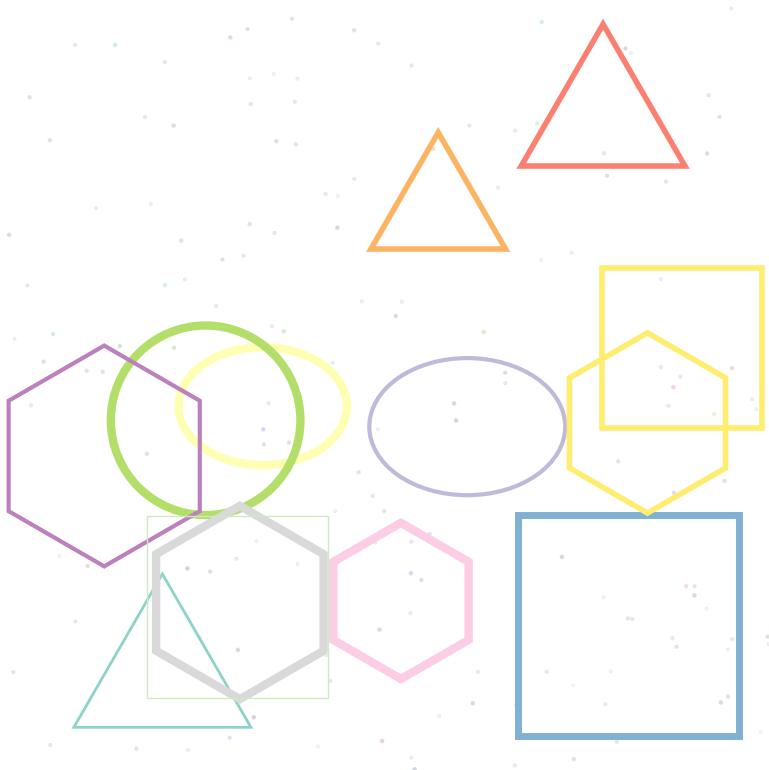[{"shape": "triangle", "thickness": 1, "radius": 0.66, "center": [0.211, 0.122]}, {"shape": "oval", "thickness": 3, "radius": 0.55, "center": [0.341, 0.473]}, {"shape": "oval", "thickness": 1.5, "radius": 0.64, "center": [0.607, 0.446]}, {"shape": "triangle", "thickness": 2, "radius": 0.61, "center": [0.783, 0.846]}, {"shape": "square", "thickness": 2.5, "radius": 0.72, "center": [0.817, 0.188]}, {"shape": "triangle", "thickness": 2, "radius": 0.5, "center": [0.569, 0.727]}, {"shape": "circle", "thickness": 3, "radius": 0.62, "center": [0.267, 0.454]}, {"shape": "hexagon", "thickness": 3, "radius": 0.51, "center": [0.521, 0.22]}, {"shape": "hexagon", "thickness": 3, "radius": 0.63, "center": [0.312, 0.218]}, {"shape": "hexagon", "thickness": 1.5, "radius": 0.72, "center": [0.135, 0.408]}, {"shape": "square", "thickness": 0.5, "radius": 0.59, "center": [0.309, 0.212]}, {"shape": "hexagon", "thickness": 2, "radius": 0.59, "center": [0.841, 0.451]}, {"shape": "square", "thickness": 2, "radius": 0.52, "center": [0.886, 0.548]}]